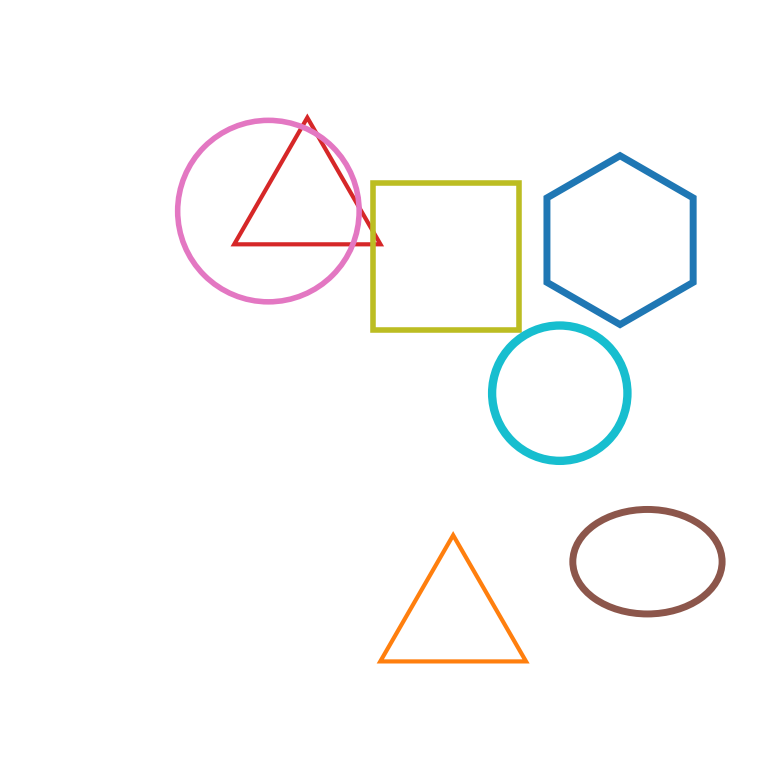[{"shape": "hexagon", "thickness": 2.5, "radius": 0.55, "center": [0.805, 0.688]}, {"shape": "triangle", "thickness": 1.5, "radius": 0.55, "center": [0.589, 0.196]}, {"shape": "triangle", "thickness": 1.5, "radius": 0.55, "center": [0.399, 0.738]}, {"shape": "oval", "thickness": 2.5, "radius": 0.48, "center": [0.841, 0.271]}, {"shape": "circle", "thickness": 2, "radius": 0.59, "center": [0.349, 0.726]}, {"shape": "square", "thickness": 2, "radius": 0.47, "center": [0.579, 0.667]}, {"shape": "circle", "thickness": 3, "radius": 0.44, "center": [0.727, 0.489]}]